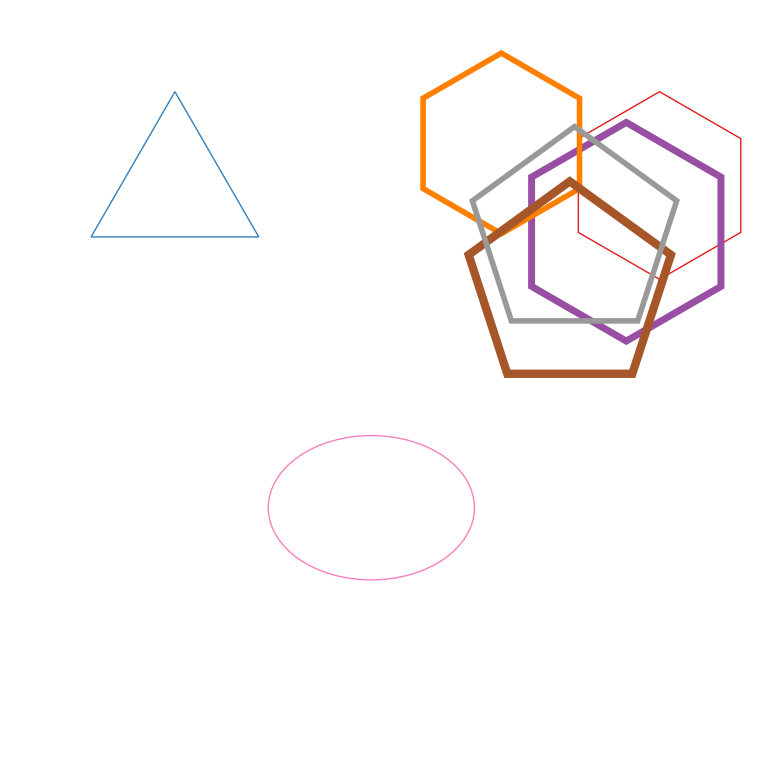[{"shape": "hexagon", "thickness": 0.5, "radius": 0.61, "center": [0.857, 0.759]}, {"shape": "triangle", "thickness": 0.5, "radius": 0.63, "center": [0.227, 0.755]}, {"shape": "hexagon", "thickness": 2.5, "radius": 0.71, "center": [0.813, 0.699]}, {"shape": "hexagon", "thickness": 2, "radius": 0.59, "center": [0.651, 0.814]}, {"shape": "pentagon", "thickness": 3, "radius": 0.69, "center": [0.74, 0.626]}, {"shape": "oval", "thickness": 0.5, "radius": 0.67, "center": [0.482, 0.341]}, {"shape": "pentagon", "thickness": 2, "radius": 0.7, "center": [0.746, 0.696]}]